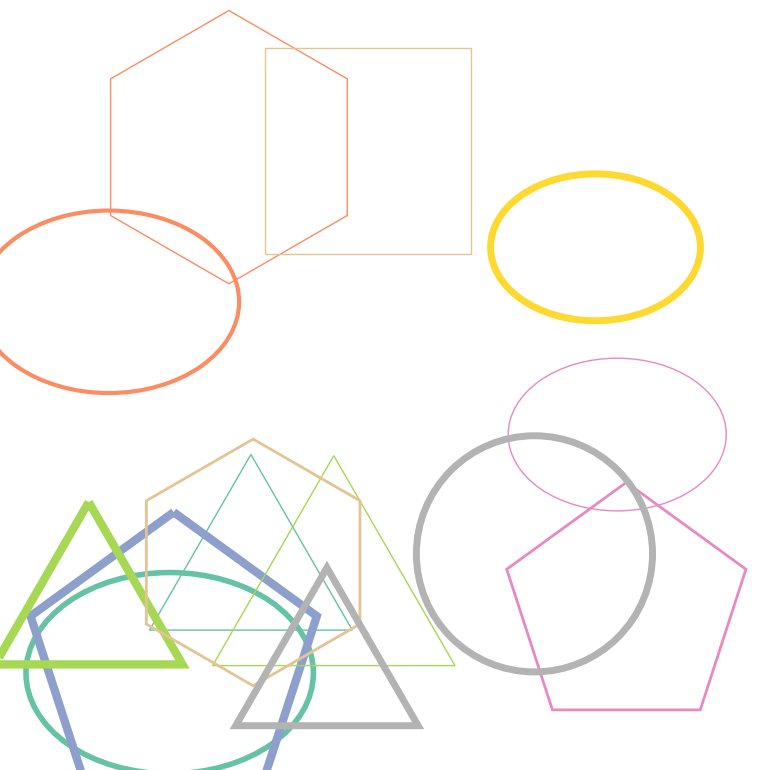[{"shape": "triangle", "thickness": 0.5, "radius": 0.76, "center": [0.326, 0.258]}, {"shape": "oval", "thickness": 2, "radius": 0.93, "center": [0.22, 0.126]}, {"shape": "hexagon", "thickness": 0.5, "radius": 0.89, "center": [0.297, 0.809]}, {"shape": "oval", "thickness": 1.5, "radius": 0.85, "center": [0.141, 0.608]}, {"shape": "pentagon", "thickness": 3, "radius": 0.98, "center": [0.226, 0.139]}, {"shape": "oval", "thickness": 0.5, "radius": 0.71, "center": [0.802, 0.436]}, {"shape": "pentagon", "thickness": 1, "radius": 0.82, "center": [0.813, 0.21]}, {"shape": "triangle", "thickness": 0.5, "radius": 0.91, "center": [0.433, 0.226]}, {"shape": "triangle", "thickness": 3, "radius": 0.7, "center": [0.115, 0.207]}, {"shape": "oval", "thickness": 2.5, "radius": 0.68, "center": [0.773, 0.679]}, {"shape": "square", "thickness": 0.5, "radius": 0.67, "center": [0.478, 0.804]}, {"shape": "hexagon", "thickness": 1, "radius": 0.8, "center": [0.329, 0.27]}, {"shape": "triangle", "thickness": 2.5, "radius": 0.68, "center": [0.425, 0.126]}, {"shape": "circle", "thickness": 2.5, "radius": 0.77, "center": [0.694, 0.281]}]